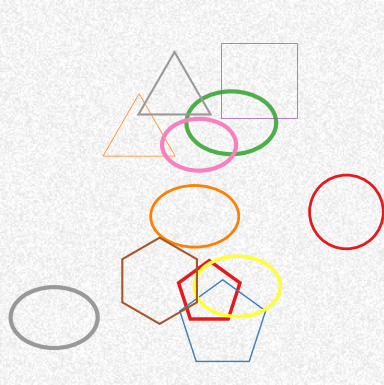[{"shape": "pentagon", "thickness": 2.5, "radius": 0.42, "center": [0.544, 0.239]}, {"shape": "circle", "thickness": 2, "radius": 0.48, "center": [0.9, 0.449]}, {"shape": "pentagon", "thickness": 1, "radius": 0.59, "center": [0.578, 0.156]}, {"shape": "oval", "thickness": 3, "radius": 0.58, "center": [0.601, 0.681]}, {"shape": "square", "thickness": 0.5, "radius": 0.49, "center": [0.673, 0.791]}, {"shape": "oval", "thickness": 2, "radius": 0.57, "center": [0.506, 0.438]}, {"shape": "triangle", "thickness": 0.5, "radius": 0.54, "center": [0.361, 0.649]}, {"shape": "oval", "thickness": 2.5, "radius": 0.56, "center": [0.616, 0.256]}, {"shape": "hexagon", "thickness": 1.5, "radius": 0.56, "center": [0.415, 0.271]}, {"shape": "oval", "thickness": 3, "radius": 0.48, "center": [0.517, 0.624]}, {"shape": "triangle", "thickness": 1.5, "radius": 0.54, "center": [0.453, 0.757]}, {"shape": "oval", "thickness": 3, "radius": 0.56, "center": [0.141, 0.175]}]